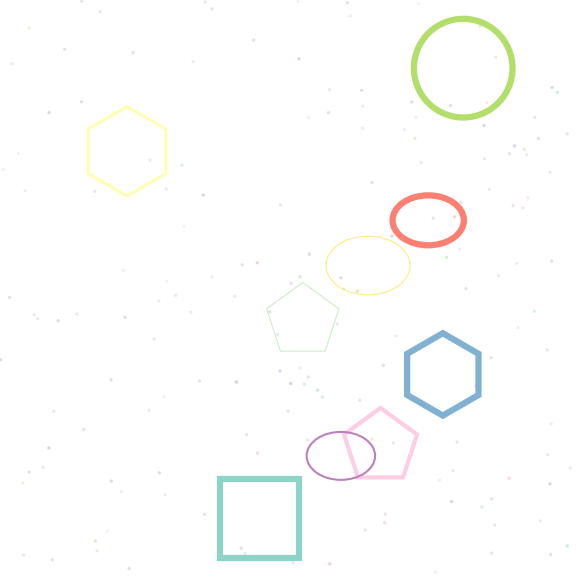[{"shape": "square", "thickness": 3, "radius": 0.34, "center": [0.45, 0.101]}, {"shape": "hexagon", "thickness": 1.5, "radius": 0.39, "center": [0.22, 0.737]}, {"shape": "oval", "thickness": 3, "radius": 0.31, "center": [0.742, 0.618]}, {"shape": "hexagon", "thickness": 3, "radius": 0.36, "center": [0.767, 0.351]}, {"shape": "circle", "thickness": 3, "radius": 0.43, "center": [0.802, 0.881]}, {"shape": "pentagon", "thickness": 2, "radius": 0.33, "center": [0.659, 0.226]}, {"shape": "oval", "thickness": 1, "radius": 0.3, "center": [0.59, 0.21]}, {"shape": "pentagon", "thickness": 0.5, "radius": 0.33, "center": [0.524, 0.444]}, {"shape": "oval", "thickness": 0.5, "radius": 0.36, "center": [0.637, 0.539]}]